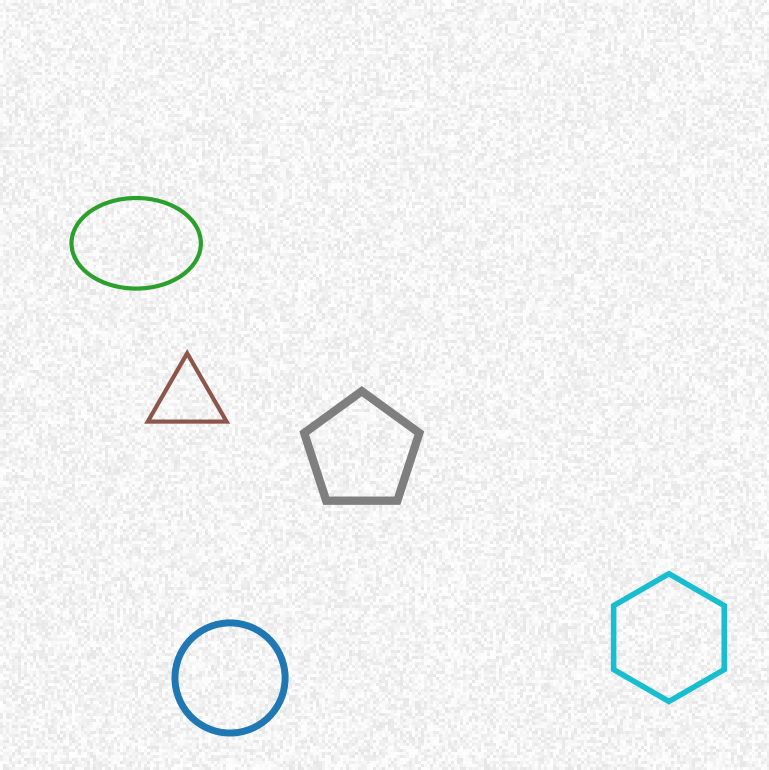[{"shape": "circle", "thickness": 2.5, "radius": 0.36, "center": [0.299, 0.12]}, {"shape": "oval", "thickness": 1.5, "radius": 0.42, "center": [0.177, 0.684]}, {"shape": "triangle", "thickness": 1.5, "radius": 0.3, "center": [0.243, 0.482]}, {"shape": "pentagon", "thickness": 3, "radius": 0.39, "center": [0.47, 0.413]}, {"shape": "hexagon", "thickness": 2, "radius": 0.41, "center": [0.869, 0.172]}]